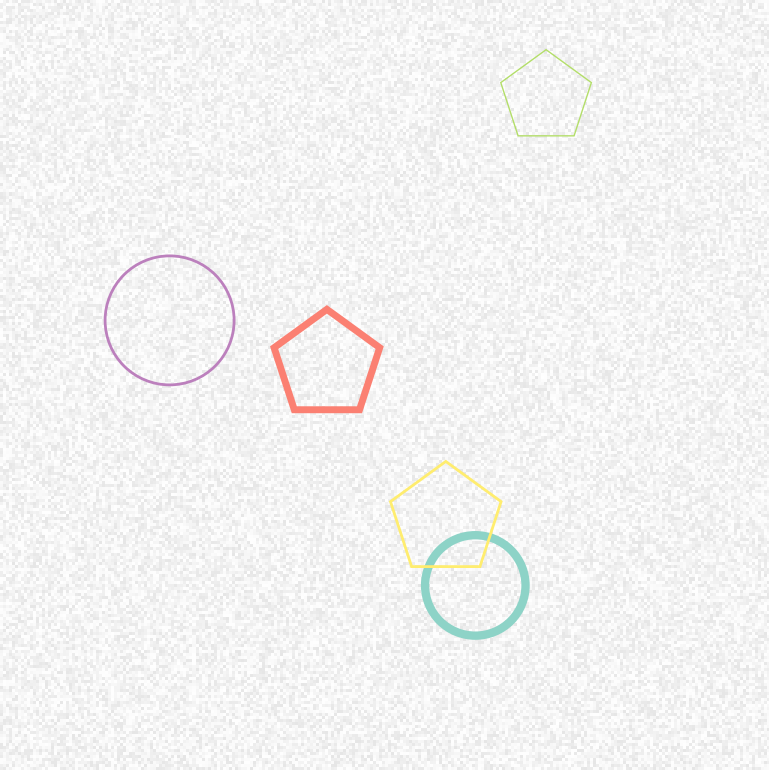[{"shape": "circle", "thickness": 3, "radius": 0.33, "center": [0.617, 0.24]}, {"shape": "pentagon", "thickness": 2.5, "radius": 0.36, "center": [0.425, 0.526]}, {"shape": "pentagon", "thickness": 0.5, "radius": 0.31, "center": [0.709, 0.874]}, {"shape": "circle", "thickness": 1, "radius": 0.42, "center": [0.22, 0.584]}, {"shape": "pentagon", "thickness": 1, "radius": 0.38, "center": [0.579, 0.325]}]